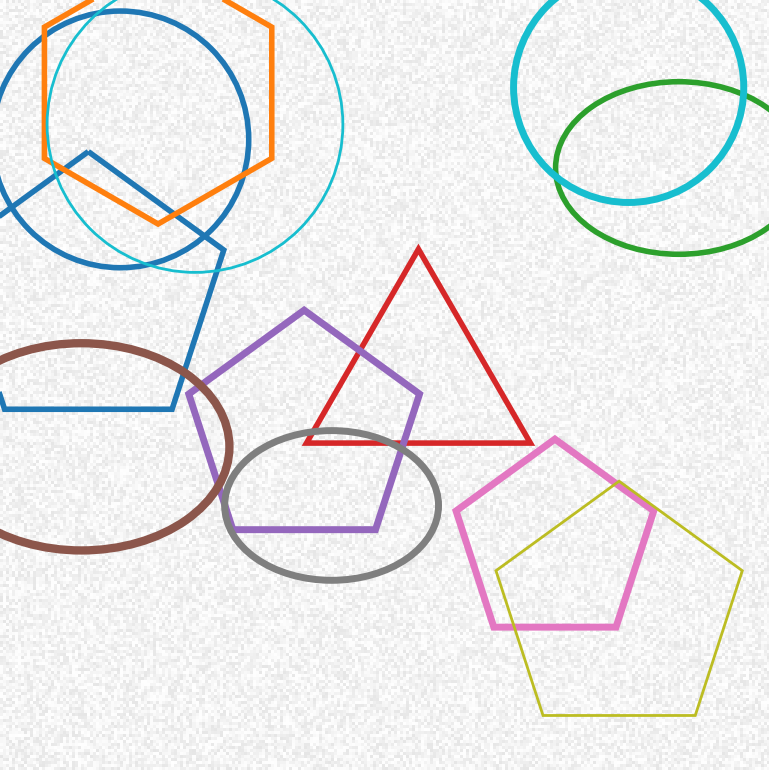[{"shape": "circle", "thickness": 2, "radius": 0.83, "center": [0.156, 0.819]}, {"shape": "pentagon", "thickness": 2, "radius": 0.92, "center": [0.115, 0.618]}, {"shape": "hexagon", "thickness": 2, "radius": 0.85, "center": [0.205, 0.88]}, {"shape": "oval", "thickness": 2, "radius": 0.8, "center": [0.882, 0.782]}, {"shape": "triangle", "thickness": 2, "radius": 0.84, "center": [0.543, 0.509]}, {"shape": "pentagon", "thickness": 2.5, "radius": 0.79, "center": [0.395, 0.44]}, {"shape": "oval", "thickness": 3, "radius": 0.96, "center": [0.106, 0.42]}, {"shape": "pentagon", "thickness": 2.5, "radius": 0.67, "center": [0.721, 0.295]}, {"shape": "oval", "thickness": 2.5, "radius": 0.69, "center": [0.431, 0.344]}, {"shape": "pentagon", "thickness": 1, "radius": 0.84, "center": [0.804, 0.207]}, {"shape": "circle", "thickness": 1, "radius": 0.96, "center": [0.253, 0.838]}, {"shape": "circle", "thickness": 2.5, "radius": 0.75, "center": [0.816, 0.887]}]